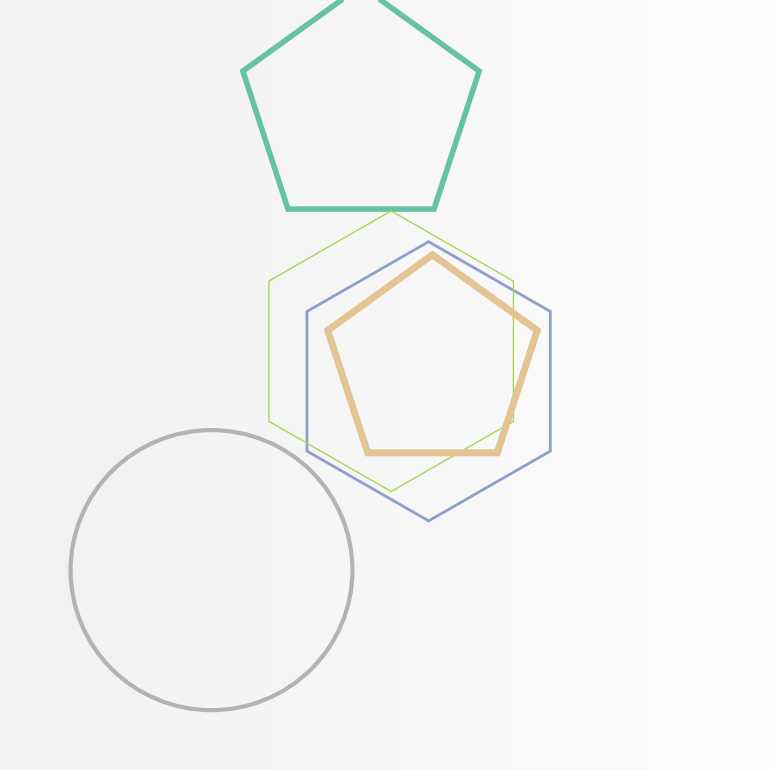[{"shape": "pentagon", "thickness": 2, "radius": 0.8, "center": [0.466, 0.858]}, {"shape": "hexagon", "thickness": 1, "radius": 0.91, "center": [0.553, 0.505]}, {"shape": "hexagon", "thickness": 0.5, "radius": 0.91, "center": [0.505, 0.544]}, {"shape": "pentagon", "thickness": 2.5, "radius": 0.71, "center": [0.558, 0.527]}, {"shape": "circle", "thickness": 1.5, "radius": 0.91, "center": [0.273, 0.26]}]